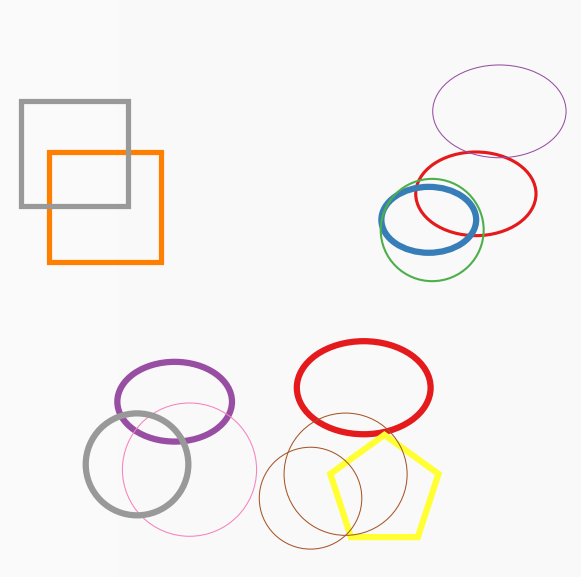[{"shape": "oval", "thickness": 1.5, "radius": 0.52, "center": [0.819, 0.664]}, {"shape": "oval", "thickness": 3, "radius": 0.58, "center": [0.626, 0.328]}, {"shape": "oval", "thickness": 3, "radius": 0.41, "center": [0.738, 0.618]}, {"shape": "circle", "thickness": 1, "radius": 0.44, "center": [0.744, 0.601]}, {"shape": "oval", "thickness": 3, "radius": 0.49, "center": [0.301, 0.304]}, {"shape": "oval", "thickness": 0.5, "radius": 0.57, "center": [0.859, 0.806]}, {"shape": "square", "thickness": 2.5, "radius": 0.48, "center": [0.18, 0.641]}, {"shape": "pentagon", "thickness": 3, "radius": 0.49, "center": [0.661, 0.148]}, {"shape": "circle", "thickness": 0.5, "radius": 0.53, "center": [0.595, 0.178]}, {"shape": "circle", "thickness": 0.5, "radius": 0.44, "center": [0.534, 0.136]}, {"shape": "circle", "thickness": 0.5, "radius": 0.58, "center": [0.326, 0.186]}, {"shape": "circle", "thickness": 3, "radius": 0.44, "center": [0.236, 0.195]}, {"shape": "square", "thickness": 2.5, "radius": 0.46, "center": [0.128, 0.733]}]